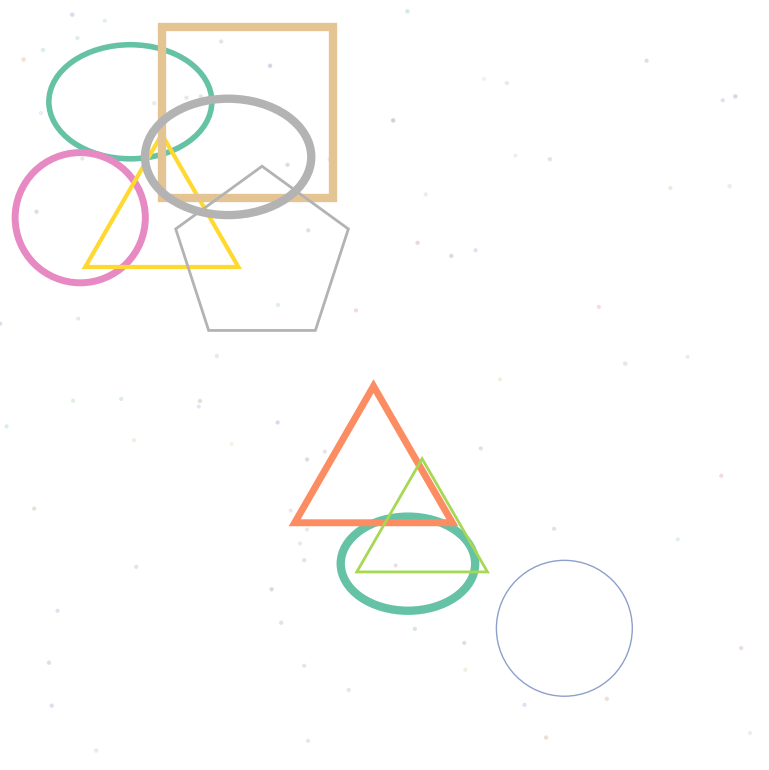[{"shape": "oval", "thickness": 3, "radius": 0.44, "center": [0.53, 0.268]}, {"shape": "oval", "thickness": 2, "radius": 0.53, "center": [0.169, 0.868]}, {"shape": "triangle", "thickness": 2.5, "radius": 0.59, "center": [0.485, 0.38]}, {"shape": "circle", "thickness": 0.5, "radius": 0.44, "center": [0.733, 0.184]}, {"shape": "circle", "thickness": 2.5, "radius": 0.42, "center": [0.104, 0.717]}, {"shape": "triangle", "thickness": 1, "radius": 0.49, "center": [0.548, 0.306]}, {"shape": "triangle", "thickness": 1.5, "radius": 0.57, "center": [0.21, 0.711]}, {"shape": "square", "thickness": 3, "radius": 0.55, "center": [0.321, 0.854]}, {"shape": "pentagon", "thickness": 1, "radius": 0.59, "center": [0.34, 0.666]}, {"shape": "oval", "thickness": 3, "radius": 0.54, "center": [0.296, 0.796]}]